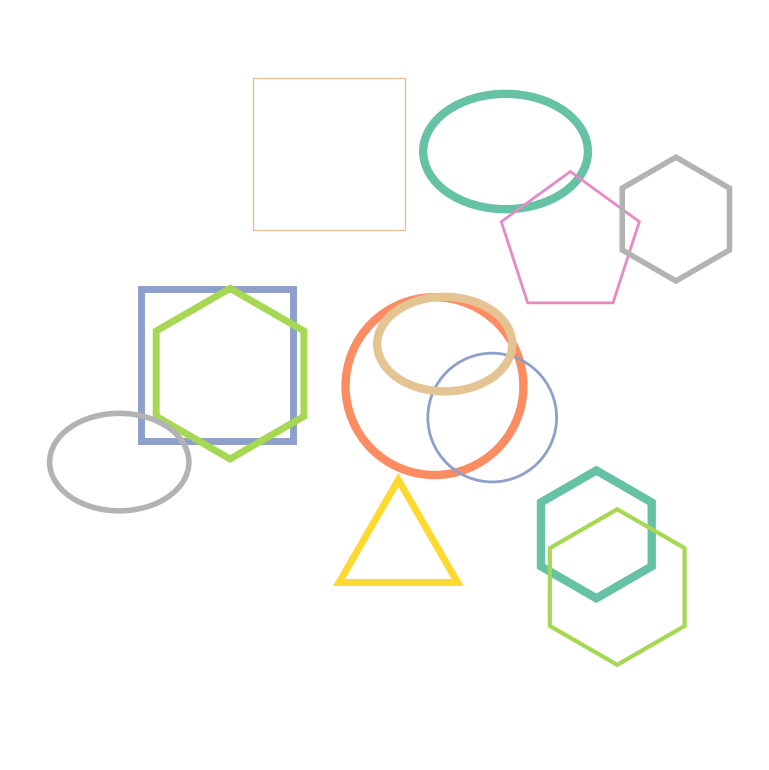[{"shape": "oval", "thickness": 3, "radius": 0.53, "center": [0.657, 0.803]}, {"shape": "hexagon", "thickness": 3, "radius": 0.42, "center": [0.774, 0.306]}, {"shape": "circle", "thickness": 3, "radius": 0.58, "center": [0.564, 0.499]}, {"shape": "circle", "thickness": 1, "radius": 0.42, "center": [0.639, 0.458]}, {"shape": "square", "thickness": 2.5, "radius": 0.49, "center": [0.282, 0.526]}, {"shape": "pentagon", "thickness": 1, "radius": 0.47, "center": [0.741, 0.683]}, {"shape": "hexagon", "thickness": 2.5, "radius": 0.55, "center": [0.299, 0.515]}, {"shape": "hexagon", "thickness": 1.5, "radius": 0.51, "center": [0.802, 0.238]}, {"shape": "triangle", "thickness": 2.5, "radius": 0.44, "center": [0.517, 0.288]}, {"shape": "square", "thickness": 0.5, "radius": 0.49, "center": [0.427, 0.8]}, {"shape": "oval", "thickness": 3, "radius": 0.44, "center": [0.578, 0.553]}, {"shape": "oval", "thickness": 2, "radius": 0.45, "center": [0.155, 0.4]}, {"shape": "hexagon", "thickness": 2, "radius": 0.4, "center": [0.878, 0.715]}]